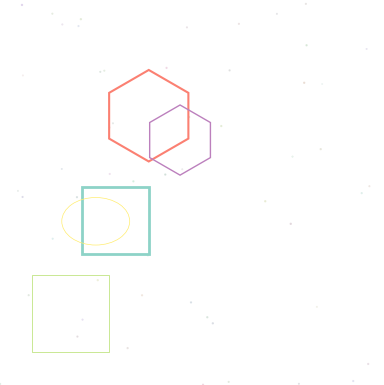[{"shape": "square", "thickness": 2, "radius": 0.44, "center": [0.3, 0.427]}, {"shape": "hexagon", "thickness": 1.5, "radius": 0.59, "center": [0.386, 0.699]}, {"shape": "square", "thickness": 0.5, "radius": 0.5, "center": [0.183, 0.185]}, {"shape": "hexagon", "thickness": 1, "radius": 0.46, "center": [0.468, 0.636]}, {"shape": "oval", "thickness": 0.5, "radius": 0.44, "center": [0.249, 0.425]}]